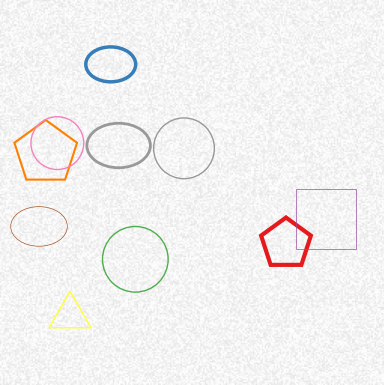[{"shape": "pentagon", "thickness": 3, "radius": 0.34, "center": [0.743, 0.367]}, {"shape": "oval", "thickness": 2.5, "radius": 0.32, "center": [0.288, 0.833]}, {"shape": "circle", "thickness": 1, "radius": 0.43, "center": [0.351, 0.327]}, {"shape": "square", "thickness": 0.5, "radius": 0.39, "center": [0.847, 0.43]}, {"shape": "pentagon", "thickness": 1.5, "radius": 0.43, "center": [0.119, 0.603]}, {"shape": "triangle", "thickness": 1, "radius": 0.32, "center": [0.182, 0.18]}, {"shape": "oval", "thickness": 0.5, "radius": 0.37, "center": [0.101, 0.412]}, {"shape": "circle", "thickness": 1, "radius": 0.34, "center": [0.149, 0.628]}, {"shape": "circle", "thickness": 1, "radius": 0.39, "center": [0.478, 0.615]}, {"shape": "oval", "thickness": 2, "radius": 0.41, "center": [0.308, 0.622]}]